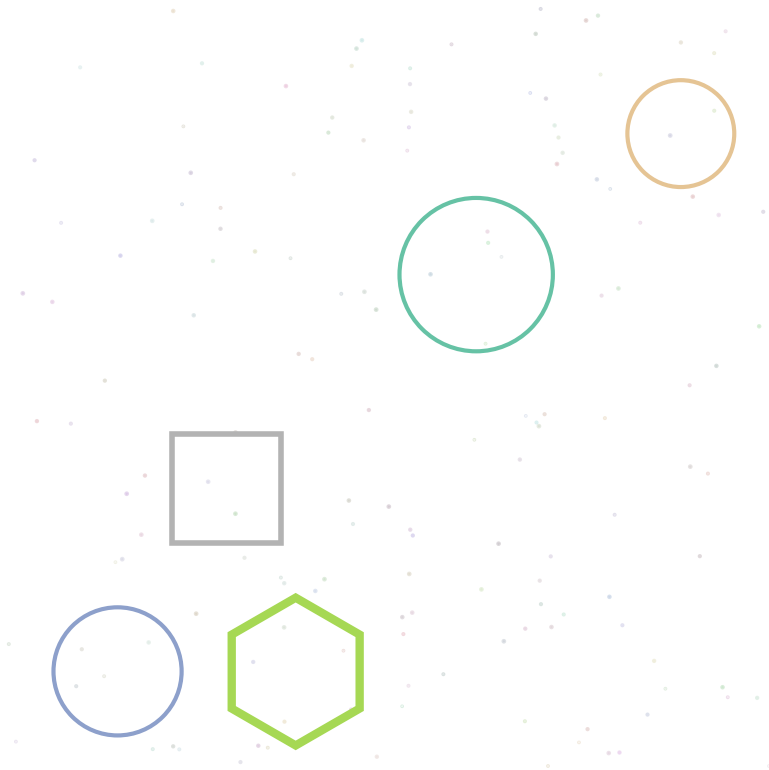[{"shape": "circle", "thickness": 1.5, "radius": 0.5, "center": [0.618, 0.643]}, {"shape": "circle", "thickness": 1.5, "radius": 0.42, "center": [0.153, 0.128]}, {"shape": "hexagon", "thickness": 3, "radius": 0.48, "center": [0.384, 0.128]}, {"shape": "circle", "thickness": 1.5, "radius": 0.35, "center": [0.884, 0.826]}, {"shape": "square", "thickness": 2, "radius": 0.35, "center": [0.294, 0.366]}]